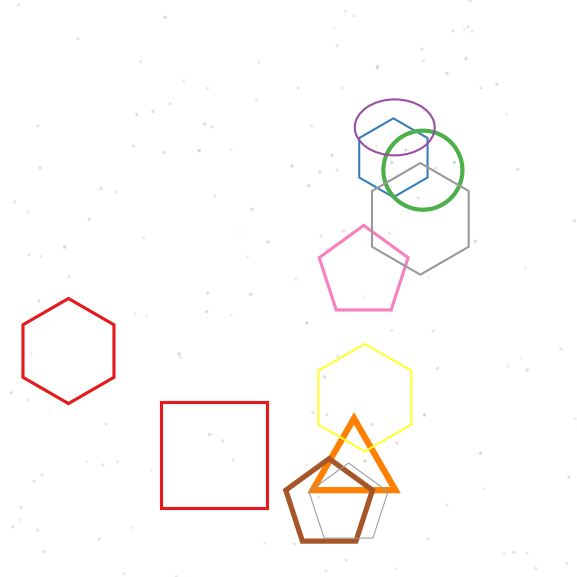[{"shape": "square", "thickness": 1.5, "radius": 0.46, "center": [0.371, 0.211]}, {"shape": "hexagon", "thickness": 1.5, "radius": 0.45, "center": [0.119, 0.391]}, {"shape": "hexagon", "thickness": 1, "radius": 0.34, "center": [0.681, 0.726]}, {"shape": "circle", "thickness": 2, "radius": 0.34, "center": [0.732, 0.704]}, {"shape": "oval", "thickness": 1, "radius": 0.35, "center": [0.684, 0.779]}, {"shape": "triangle", "thickness": 3, "radius": 0.41, "center": [0.613, 0.192]}, {"shape": "hexagon", "thickness": 1, "radius": 0.47, "center": [0.632, 0.311]}, {"shape": "pentagon", "thickness": 2.5, "radius": 0.39, "center": [0.57, 0.126]}, {"shape": "pentagon", "thickness": 1.5, "radius": 0.4, "center": [0.63, 0.528]}, {"shape": "pentagon", "thickness": 0.5, "radius": 0.36, "center": [0.603, 0.126]}, {"shape": "hexagon", "thickness": 1, "radius": 0.48, "center": [0.728, 0.62]}]